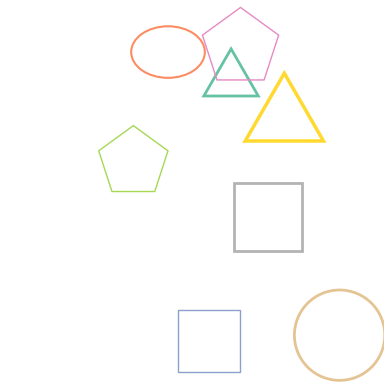[{"shape": "triangle", "thickness": 2, "radius": 0.41, "center": [0.6, 0.792]}, {"shape": "oval", "thickness": 1.5, "radius": 0.48, "center": [0.436, 0.865]}, {"shape": "square", "thickness": 1, "radius": 0.4, "center": [0.544, 0.114]}, {"shape": "pentagon", "thickness": 1, "radius": 0.52, "center": [0.625, 0.877]}, {"shape": "pentagon", "thickness": 1, "radius": 0.47, "center": [0.346, 0.579]}, {"shape": "triangle", "thickness": 2.5, "radius": 0.59, "center": [0.739, 0.692]}, {"shape": "circle", "thickness": 2, "radius": 0.59, "center": [0.882, 0.129]}, {"shape": "square", "thickness": 2, "radius": 0.44, "center": [0.696, 0.436]}]